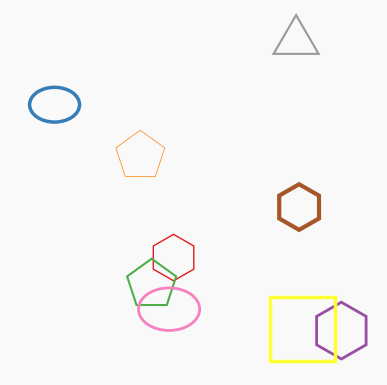[{"shape": "hexagon", "thickness": 1, "radius": 0.3, "center": [0.448, 0.331]}, {"shape": "oval", "thickness": 2.5, "radius": 0.32, "center": [0.141, 0.728]}, {"shape": "pentagon", "thickness": 1.5, "radius": 0.33, "center": [0.391, 0.262]}, {"shape": "hexagon", "thickness": 2, "radius": 0.37, "center": [0.881, 0.141]}, {"shape": "pentagon", "thickness": 0.5, "radius": 0.33, "center": [0.362, 0.595]}, {"shape": "square", "thickness": 2.5, "radius": 0.42, "center": [0.781, 0.146]}, {"shape": "hexagon", "thickness": 3, "radius": 0.3, "center": [0.772, 0.462]}, {"shape": "oval", "thickness": 2, "radius": 0.39, "center": [0.436, 0.197]}, {"shape": "triangle", "thickness": 1.5, "radius": 0.34, "center": [0.764, 0.894]}]